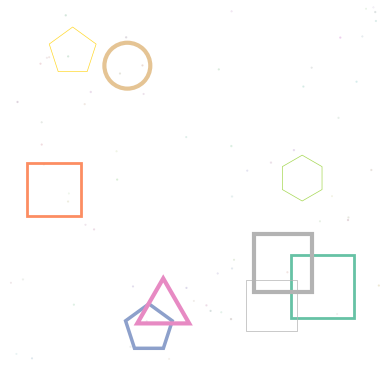[{"shape": "square", "thickness": 2, "radius": 0.41, "center": [0.838, 0.255]}, {"shape": "square", "thickness": 2, "radius": 0.35, "center": [0.14, 0.508]}, {"shape": "pentagon", "thickness": 2.5, "radius": 0.32, "center": [0.387, 0.147]}, {"shape": "triangle", "thickness": 3, "radius": 0.39, "center": [0.424, 0.199]}, {"shape": "hexagon", "thickness": 0.5, "radius": 0.3, "center": [0.785, 0.537]}, {"shape": "pentagon", "thickness": 0.5, "radius": 0.32, "center": [0.189, 0.866]}, {"shape": "circle", "thickness": 3, "radius": 0.3, "center": [0.331, 0.829]}, {"shape": "square", "thickness": 0.5, "radius": 0.33, "center": [0.706, 0.207]}, {"shape": "square", "thickness": 3, "radius": 0.38, "center": [0.736, 0.316]}]